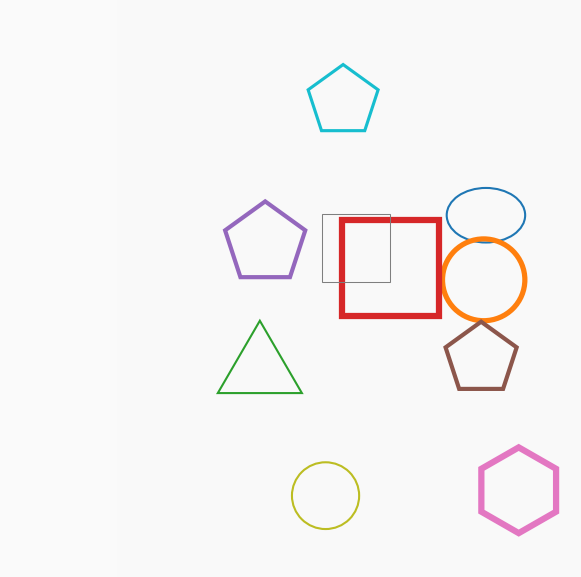[{"shape": "oval", "thickness": 1, "radius": 0.34, "center": [0.836, 0.626]}, {"shape": "circle", "thickness": 2.5, "radius": 0.35, "center": [0.832, 0.515]}, {"shape": "triangle", "thickness": 1, "radius": 0.42, "center": [0.447, 0.36]}, {"shape": "square", "thickness": 3, "radius": 0.41, "center": [0.672, 0.535]}, {"shape": "pentagon", "thickness": 2, "radius": 0.36, "center": [0.456, 0.578]}, {"shape": "pentagon", "thickness": 2, "radius": 0.32, "center": [0.828, 0.378]}, {"shape": "hexagon", "thickness": 3, "radius": 0.37, "center": [0.892, 0.15]}, {"shape": "square", "thickness": 0.5, "radius": 0.29, "center": [0.613, 0.57]}, {"shape": "circle", "thickness": 1, "radius": 0.29, "center": [0.56, 0.141]}, {"shape": "pentagon", "thickness": 1.5, "radius": 0.32, "center": [0.59, 0.824]}]